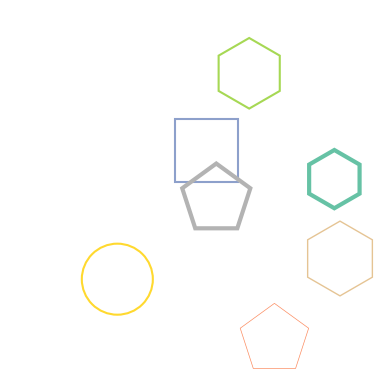[{"shape": "hexagon", "thickness": 3, "radius": 0.38, "center": [0.868, 0.535]}, {"shape": "pentagon", "thickness": 0.5, "radius": 0.47, "center": [0.713, 0.119]}, {"shape": "square", "thickness": 1.5, "radius": 0.41, "center": [0.537, 0.61]}, {"shape": "hexagon", "thickness": 1.5, "radius": 0.46, "center": [0.647, 0.81]}, {"shape": "circle", "thickness": 1.5, "radius": 0.46, "center": [0.305, 0.275]}, {"shape": "hexagon", "thickness": 1, "radius": 0.49, "center": [0.883, 0.329]}, {"shape": "pentagon", "thickness": 3, "radius": 0.46, "center": [0.562, 0.482]}]